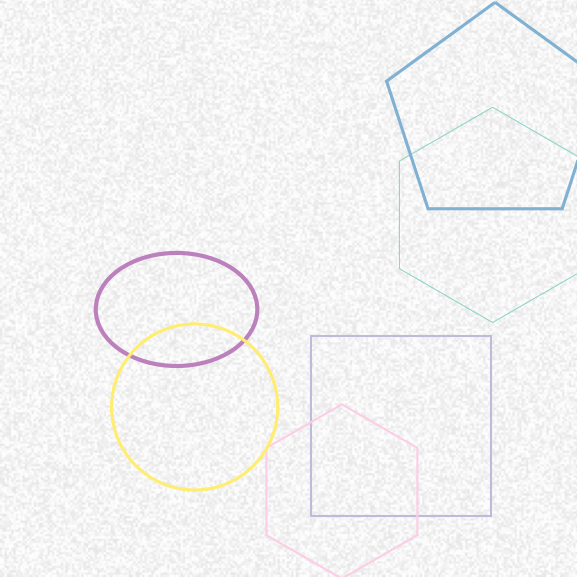[{"shape": "hexagon", "thickness": 0.5, "radius": 0.93, "center": [0.853, 0.627]}, {"shape": "square", "thickness": 1, "radius": 0.78, "center": [0.694, 0.262]}, {"shape": "pentagon", "thickness": 1.5, "radius": 0.99, "center": [0.857, 0.798]}, {"shape": "hexagon", "thickness": 1, "radius": 0.75, "center": [0.592, 0.148]}, {"shape": "oval", "thickness": 2, "radius": 0.7, "center": [0.306, 0.463]}, {"shape": "circle", "thickness": 1.5, "radius": 0.72, "center": [0.337, 0.294]}]